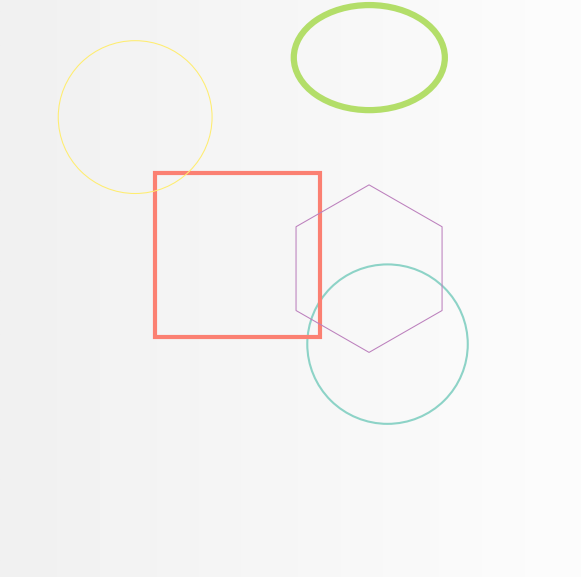[{"shape": "circle", "thickness": 1, "radius": 0.69, "center": [0.667, 0.403]}, {"shape": "square", "thickness": 2, "radius": 0.71, "center": [0.408, 0.557]}, {"shape": "oval", "thickness": 3, "radius": 0.65, "center": [0.635, 0.899]}, {"shape": "hexagon", "thickness": 0.5, "radius": 0.73, "center": [0.635, 0.534]}, {"shape": "circle", "thickness": 0.5, "radius": 0.66, "center": [0.233, 0.796]}]